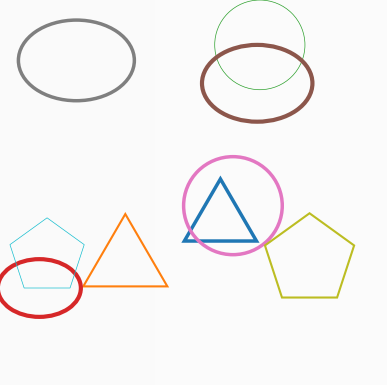[{"shape": "triangle", "thickness": 2.5, "radius": 0.54, "center": [0.569, 0.428]}, {"shape": "triangle", "thickness": 1.5, "radius": 0.63, "center": [0.323, 0.319]}, {"shape": "circle", "thickness": 0.5, "radius": 0.58, "center": [0.671, 0.883]}, {"shape": "oval", "thickness": 3, "radius": 0.54, "center": [0.102, 0.252]}, {"shape": "oval", "thickness": 3, "radius": 0.71, "center": [0.664, 0.784]}, {"shape": "circle", "thickness": 2.5, "radius": 0.64, "center": [0.601, 0.466]}, {"shape": "oval", "thickness": 2.5, "radius": 0.75, "center": [0.197, 0.843]}, {"shape": "pentagon", "thickness": 1.5, "radius": 0.6, "center": [0.799, 0.325]}, {"shape": "pentagon", "thickness": 0.5, "radius": 0.5, "center": [0.121, 0.333]}]